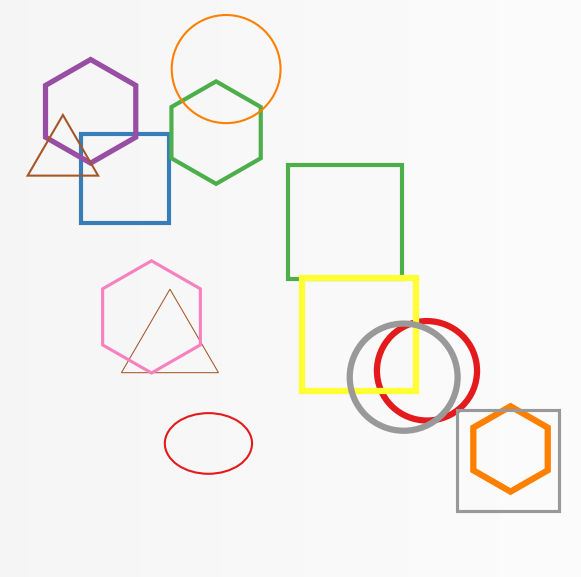[{"shape": "oval", "thickness": 1, "radius": 0.38, "center": [0.359, 0.231]}, {"shape": "circle", "thickness": 3, "radius": 0.43, "center": [0.735, 0.357]}, {"shape": "square", "thickness": 2, "radius": 0.38, "center": [0.215, 0.69]}, {"shape": "hexagon", "thickness": 2, "radius": 0.44, "center": [0.372, 0.77]}, {"shape": "square", "thickness": 2, "radius": 0.49, "center": [0.593, 0.615]}, {"shape": "hexagon", "thickness": 2.5, "radius": 0.45, "center": [0.156, 0.806]}, {"shape": "circle", "thickness": 1, "radius": 0.47, "center": [0.389, 0.88]}, {"shape": "hexagon", "thickness": 3, "radius": 0.37, "center": [0.878, 0.222]}, {"shape": "square", "thickness": 3, "radius": 0.49, "center": [0.617, 0.42]}, {"shape": "triangle", "thickness": 1, "radius": 0.35, "center": [0.108, 0.73]}, {"shape": "triangle", "thickness": 0.5, "radius": 0.48, "center": [0.292, 0.402]}, {"shape": "hexagon", "thickness": 1.5, "radius": 0.49, "center": [0.261, 0.45]}, {"shape": "square", "thickness": 1.5, "radius": 0.44, "center": [0.875, 0.202]}, {"shape": "circle", "thickness": 3, "radius": 0.46, "center": [0.694, 0.346]}]